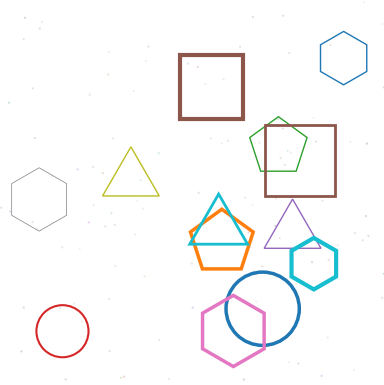[{"shape": "hexagon", "thickness": 1, "radius": 0.35, "center": [0.893, 0.849]}, {"shape": "circle", "thickness": 2.5, "radius": 0.48, "center": [0.682, 0.198]}, {"shape": "pentagon", "thickness": 2.5, "radius": 0.43, "center": [0.576, 0.371]}, {"shape": "pentagon", "thickness": 1, "radius": 0.39, "center": [0.723, 0.619]}, {"shape": "circle", "thickness": 1.5, "radius": 0.34, "center": [0.162, 0.14]}, {"shape": "triangle", "thickness": 1, "radius": 0.43, "center": [0.76, 0.398]}, {"shape": "square", "thickness": 2, "radius": 0.46, "center": [0.779, 0.583]}, {"shape": "square", "thickness": 3, "radius": 0.41, "center": [0.549, 0.773]}, {"shape": "hexagon", "thickness": 2.5, "radius": 0.46, "center": [0.606, 0.14]}, {"shape": "hexagon", "thickness": 0.5, "radius": 0.41, "center": [0.102, 0.482]}, {"shape": "triangle", "thickness": 1, "radius": 0.43, "center": [0.34, 0.534]}, {"shape": "triangle", "thickness": 2, "radius": 0.43, "center": [0.568, 0.409]}, {"shape": "hexagon", "thickness": 3, "radius": 0.33, "center": [0.815, 0.315]}]